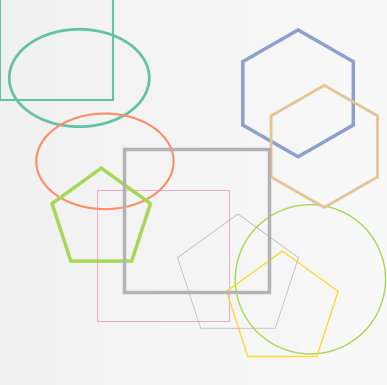[{"shape": "square", "thickness": 1.5, "radius": 0.73, "center": [0.146, 0.888]}, {"shape": "oval", "thickness": 2, "radius": 0.9, "center": [0.205, 0.797]}, {"shape": "oval", "thickness": 1.5, "radius": 0.89, "center": [0.271, 0.581]}, {"shape": "hexagon", "thickness": 2.5, "radius": 0.82, "center": [0.769, 0.758]}, {"shape": "square", "thickness": 0.5, "radius": 0.85, "center": [0.422, 0.337]}, {"shape": "pentagon", "thickness": 2.5, "radius": 0.67, "center": [0.261, 0.43]}, {"shape": "circle", "thickness": 1, "radius": 0.97, "center": [0.801, 0.275]}, {"shape": "pentagon", "thickness": 1, "radius": 0.76, "center": [0.729, 0.196]}, {"shape": "hexagon", "thickness": 2, "radius": 0.79, "center": [0.837, 0.62]}, {"shape": "pentagon", "thickness": 0.5, "radius": 0.82, "center": [0.614, 0.28]}, {"shape": "square", "thickness": 2.5, "radius": 0.93, "center": [0.507, 0.427]}]